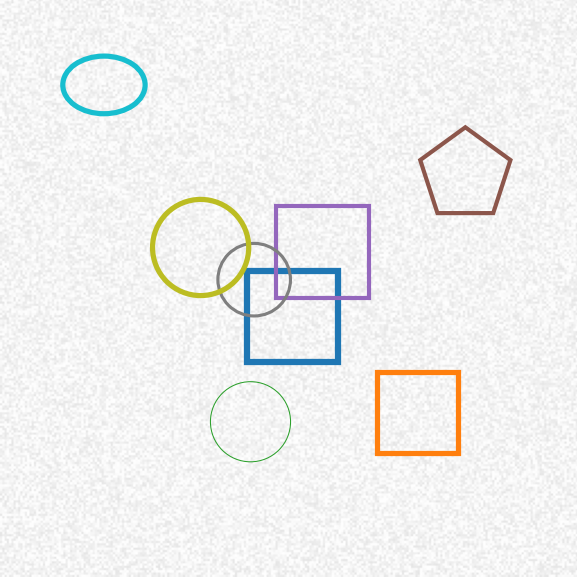[{"shape": "square", "thickness": 3, "radius": 0.39, "center": [0.507, 0.451]}, {"shape": "square", "thickness": 2.5, "radius": 0.35, "center": [0.723, 0.284]}, {"shape": "circle", "thickness": 0.5, "radius": 0.35, "center": [0.434, 0.269]}, {"shape": "square", "thickness": 2, "radius": 0.4, "center": [0.558, 0.563]}, {"shape": "pentagon", "thickness": 2, "radius": 0.41, "center": [0.806, 0.697]}, {"shape": "circle", "thickness": 1.5, "radius": 0.31, "center": [0.44, 0.515]}, {"shape": "circle", "thickness": 2.5, "radius": 0.42, "center": [0.347, 0.571]}, {"shape": "oval", "thickness": 2.5, "radius": 0.36, "center": [0.18, 0.852]}]